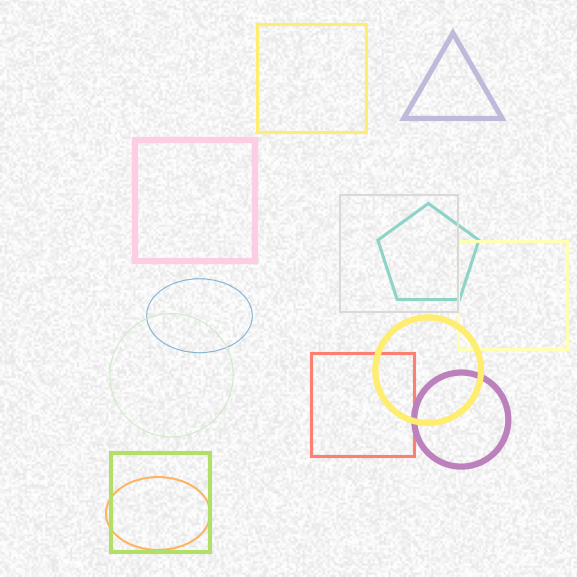[{"shape": "pentagon", "thickness": 1.5, "radius": 0.46, "center": [0.742, 0.555]}, {"shape": "square", "thickness": 1.5, "radius": 0.47, "center": [0.888, 0.488]}, {"shape": "triangle", "thickness": 2.5, "radius": 0.49, "center": [0.784, 0.843]}, {"shape": "square", "thickness": 1.5, "radius": 0.45, "center": [0.628, 0.298]}, {"shape": "oval", "thickness": 0.5, "radius": 0.46, "center": [0.345, 0.452]}, {"shape": "oval", "thickness": 1, "radius": 0.45, "center": [0.274, 0.11]}, {"shape": "square", "thickness": 2, "radius": 0.43, "center": [0.278, 0.13]}, {"shape": "square", "thickness": 3, "radius": 0.52, "center": [0.338, 0.652]}, {"shape": "square", "thickness": 1, "radius": 0.51, "center": [0.691, 0.56]}, {"shape": "circle", "thickness": 3, "radius": 0.41, "center": [0.799, 0.273]}, {"shape": "circle", "thickness": 0.5, "radius": 0.53, "center": [0.297, 0.349]}, {"shape": "circle", "thickness": 3, "radius": 0.46, "center": [0.741, 0.358]}, {"shape": "square", "thickness": 1.5, "radius": 0.47, "center": [0.539, 0.864]}]